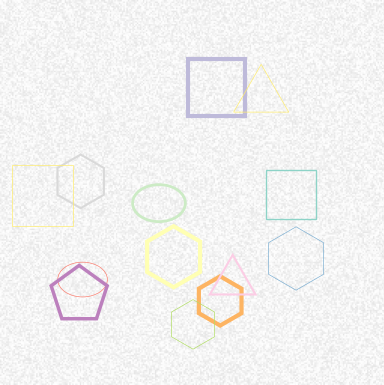[{"shape": "square", "thickness": 1, "radius": 0.32, "center": [0.757, 0.495]}, {"shape": "hexagon", "thickness": 3, "radius": 0.4, "center": [0.451, 0.333]}, {"shape": "square", "thickness": 3, "radius": 0.37, "center": [0.562, 0.774]}, {"shape": "oval", "thickness": 0.5, "radius": 0.32, "center": [0.214, 0.274]}, {"shape": "hexagon", "thickness": 0.5, "radius": 0.41, "center": [0.769, 0.329]}, {"shape": "hexagon", "thickness": 3, "radius": 0.32, "center": [0.572, 0.218]}, {"shape": "hexagon", "thickness": 0.5, "radius": 0.32, "center": [0.501, 0.157]}, {"shape": "triangle", "thickness": 1.5, "radius": 0.34, "center": [0.604, 0.269]}, {"shape": "hexagon", "thickness": 1.5, "radius": 0.35, "center": [0.21, 0.529]}, {"shape": "pentagon", "thickness": 2.5, "radius": 0.38, "center": [0.206, 0.234]}, {"shape": "oval", "thickness": 2, "radius": 0.34, "center": [0.413, 0.472]}, {"shape": "square", "thickness": 0.5, "radius": 0.4, "center": [0.11, 0.492]}, {"shape": "triangle", "thickness": 0.5, "radius": 0.41, "center": [0.678, 0.75]}]